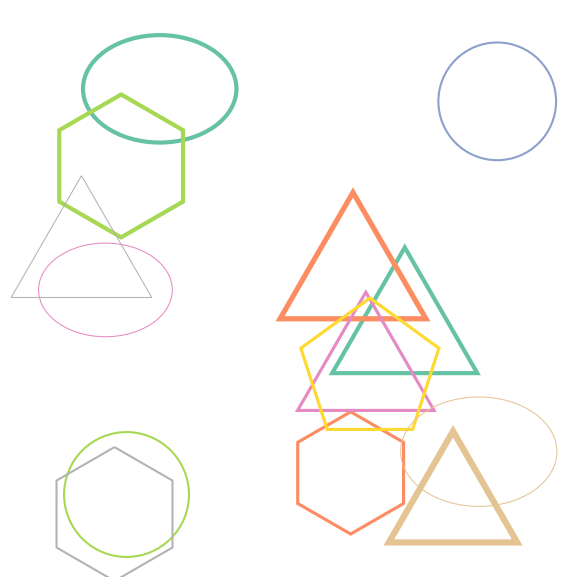[{"shape": "triangle", "thickness": 2, "radius": 0.73, "center": [0.701, 0.426]}, {"shape": "oval", "thickness": 2, "radius": 0.66, "center": [0.277, 0.845]}, {"shape": "triangle", "thickness": 2.5, "radius": 0.73, "center": [0.611, 0.52]}, {"shape": "hexagon", "thickness": 1.5, "radius": 0.53, "center": [0.607, 0.18]}, {"shape": "circle", "thickness": 1, "radius": 0.51, "center": [0.861, 0.824]}, {"shape": "triangle", "thickness": 1.5, "radius": 0.68, "center": [0.633, 0.357]}, {"shape": "oval", "thickness": 0.5, "radius": 0.58, "center": [0.183, 0.497]}, {"shape": "circle", "thickness": 1, "radius": 0.54, "center": [0.219, 0.143]}, {"shape": "hexagon", "thickness": 2, "radius": 0.62, "center": [0.21, 0.712]}, {"shape": "pentagon", "thickness": 1.5, "radius": 0.63, "center": [0.641, 0.357]}, {"shape": "oval", "thickness": 0.5, "radius": 0.68, "center": [0.829, 0.217]}, {"shape": "triangle", "thickness": 3, "radius": 0.64, "center": [0.785, 0.124]}, {"shape": "triangle", "thickness": 0.5, "radius": 0.7, "center": [0.141, 0.554]}, {"shape": "hexagon", "thickness": 1, "radius": 0.58, "center": [0.198, 0.109]}]